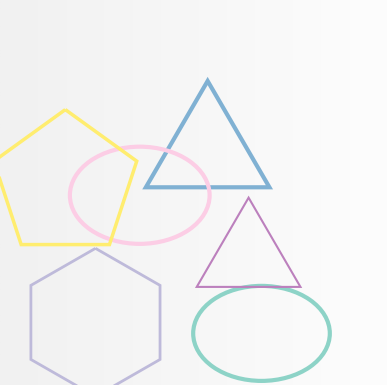[{"shape": "oval", "thickness": 3, "radius": 0.88, "center": [0.675, 0.134]}, {"shape": "hexagon", "thickness": 2, "radius": 0.96, "center": [0.246, 0.163]}, {"shape": "triangle", "thickness": 3, "radius": 0.92, "center": [0.536, 0.606]}, {"shape": "oval", "thickness": 3, "radius": 0.9, "center": [0.361, 0.493]}, {"shape": "triangle", "thickness": 1.5, "radius": 0.77, "center": [0.642, 0.332]}, {"shape": "pentagon", "thickness": 2.5, "radius": 0.97, "center": [0.169, 0.522]}]